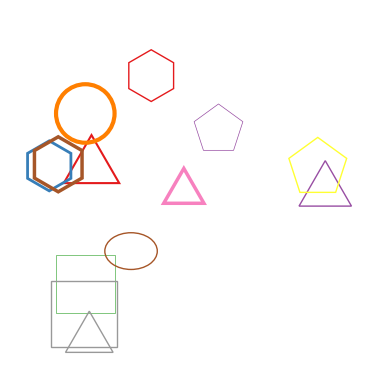[{"shape": "triangle", "thickness": 1.5, "radius": 0.42, "center": [0.238, 0.566]}, {"shape": "hexagon", "thickness": 1, "radius": 0.34, "center": [0.393, 0.804]}, {"shape": "hexagon", "thickness": 2, "radius": 0.32, "center": [0.128, 0.569]}, {"shape": "square", "thickness": 0.5, "radius": 0.38, "center": [0.222, 0.262]}, {"shape": "pentagon", "thickness": 0.5, "radius": 0.33, "center": [0.568, 0.663]}, {"shape": "triangle", "thickness": 1, "radius": 0.39, "center": [0.845, 0.504]}, {"shape": "circle", "thickness": 3, "radius": 0.38, "center": [0.222, 0.705]}, {"shape": "pentagon", "thickness": 1, "radius": 0.39, "center": [0.825, 0.564]}, {"shape": "hexagon", "thickness": 2.5, "radius": 0.36, "center": [0.151, 0.573]}, {"shape": "oval", "thickness": 1, "radius": 0.34, "center": [0.34, 0.348]}, {"shape": "triangle", "thickness": 2.5, "radius": 0.3, "center": [0.477, 0.502]}, {"shape": "square", "thickness": 1, "radius": 0.43, "center": [0.217, 0.184]}, {"shape": "triangle", "thickness": 1, "radius": 0.36, "center": [0.232, 0.12]}]